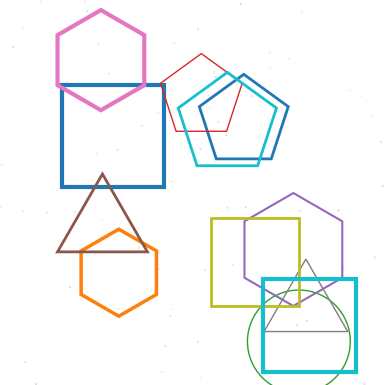[{"shape": "square", "thickness": 3, "radius": 0.66, "center": [0.294, 0.647]}, {"shape": "pentagon", "thickness": 2, "radius": 0.61, "center": [0.633, 0.686]}, {"shape": "hexagon", "thickness": 2.5, "radius": 0.57, "center": [0.309, 0.292]}, {"shape": "circle", "thickness": 1, "radius": 0.67, "center": [0.776, 0.113]}, {"shape": "pentagon", "thickness": 1, "radius": 0.56, "center": [0.523, 0.749]}, {"shape": "hexagon", "thickness": 1.5, "radius": 0.73, "center": [0.762, 0.352]}, {"shape": "triangle", "thickness": 2, "radius": 0.67, "center": [0.266, 0.413]}, {"shape": "hexagon", "thickness": 3, "radius": 0.65, "center": [0.262, 0.844]}, {"shape": "triangle", "thickness": 1, "radius": 0.63, "center": [0.794, 0.202]}, {"shape": "square", "thickness": 2, "radius": 0.58, "center": [0.662, 0.32]}, {"shape": "pentagon", "thickness": 2, "radius": 0.67, "center": [0.591, 0.678]}, {"shape": "square", "thickness": 3, "radius": 0.61, "center": [0.804, 0.154]}]